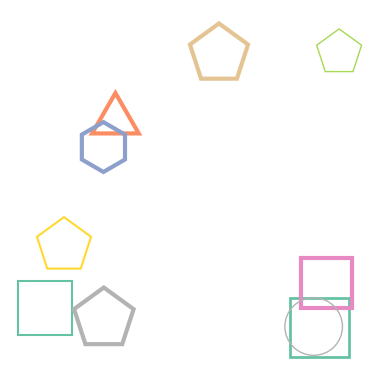[{"shape": "square", "thickness": 2, "radius": 0.38, "center": [0.83, 0.15]}, {"shape": "square", "thickness": 1.5, "radius": 0.35, "center": [0.117, 0.199]}, {"shape": "triangle", "thickness": 3, "radius": 0.35, "center": [0.3, 0.688]}, {"shape": "hexagon", "thickness": 3, "radius": 0.32, "center": [0.269, 0.618]}, {"shape": "square", "thickness": 3, "radius": 0.33, "center": [0.849, 0.265]}, {"shape": "pentagon", "thickness": 1, "radius": 0.31, "center": [0.881, 0.864]}, {"shape": "pentagon", "thickness": 1.5, "radius": 0.37, "center": [0.166, 0.362]}, {"shape": "pentagon", "thickness": 3, "radius": 0.4, "center": [0.569, 0.86]}, {"shape": "circle", "thickness": 1, "radius": 0.37, "center": [0.815, 0.152]}, {"shape": "pentagon", "thickness": 3, "radius": 0.41, "center": [0.27, 0.172]}]